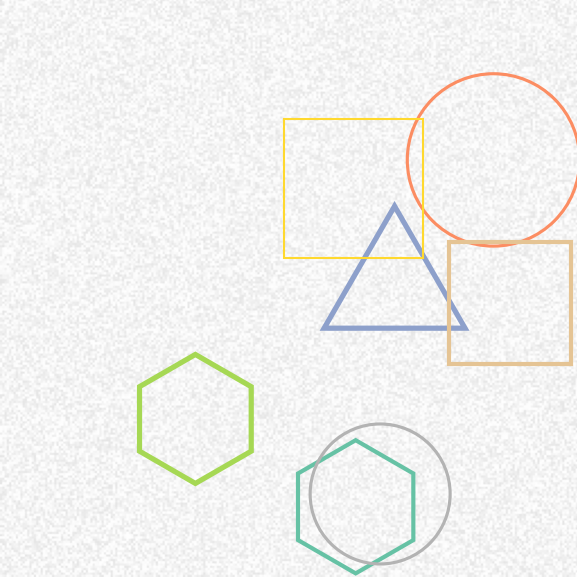[{"shape": "hexagon", "thickness": 2, "radius": 0.58, "center": [0.616, 0.122]}, {"shape": "circle", "thickness": 1.5, "radius": 0.75, "center": [0.854, 0.722]}, {"shape": "triangle", "thickness": 2.5, "radius": 0.7, "center": [0.683, 0.501]}, {"shape": "hexagon", "thickness": 2.5, "radius": 0.56, "center": [0.338, 0.274]}, {"shape": "square", "thickness": 1, "radius": 0.6, "center": [0.612, 0.672]}, {"shape": "square", "thickness": 2, "radius": 0.53, "center": [0.884, 0.474]}, {"shape": "circle", "thickness": 1.5, "radius": 0.61, "center": [0.658, 0.144]}]